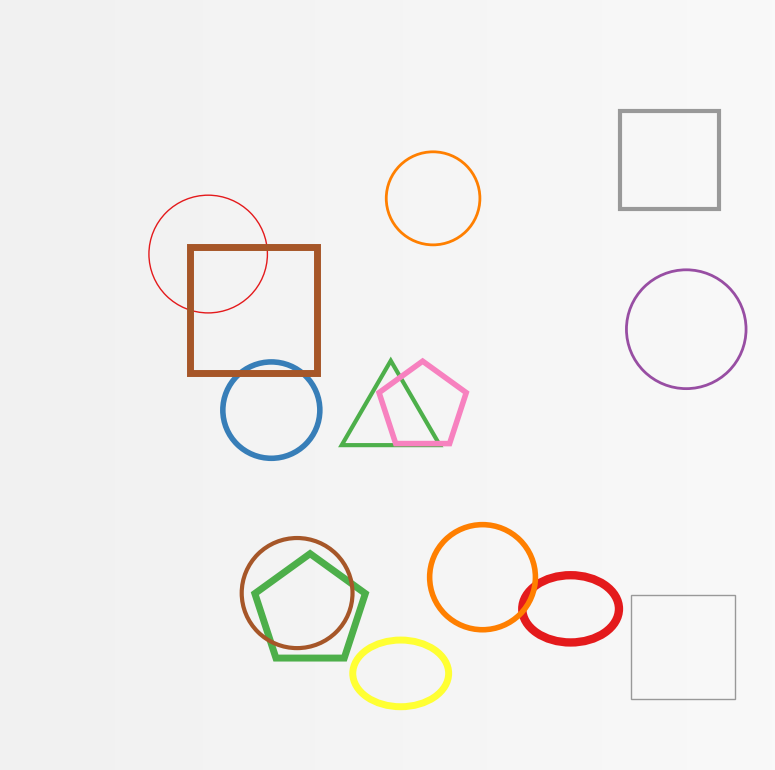[{"shape": "oval", "thickness": 3, "radius": 0.31, "center": [0.736, 0.209]}, {"shape": "circle", "thickness": 0.5, "radius": 0.38, "center": [0.269, 0.67]}, {"shape": "circle", "thickness": 2, "radius": 0.31, "center": [0.35, 0.467]}, {"shape": "triangle", "thickness": 1.5, "radius": 0.37, "center": [0.504, 0.458]}, {"shape": "pentagon", "thickness": 2.5, "radius": 0.37, "center": [0.4, 0.206]}, {"shape": "circle", "thickness": 1, "radius": 0.39, "center": [0.885, 0.572]}, {"shape": "circle", "thickness": 1, "radius": 0.3, "center": [0.559, 0.742]}, {"shape": "circle", "thickness": 2, "radius": 0.34, "center": [0.623, 0.25]}, {"shape": "oval", "thickness": 2.5, "radius": 0.31, "center": [0.517, 0.125]}, {"shape": "square", "thickness": 2.5, "radius": 0.41, "center": [0.327, 0.597]}, {"shape": "circle", "thickness": 1.5, "radius": 0.36, "center": [0.383, 0.23]}, {"shape": "pentagon", "thickness": 2, "radius": 0.3, "center": [0.545, 0.472]}, {"shape": "square", "thickness": 1.5, "radius": 0.32, "center": [0.864, 0.792]}, {"shape": "square", "thickness": 0.5, "radius": 0.34, "center": [0.881, 0.159]}]